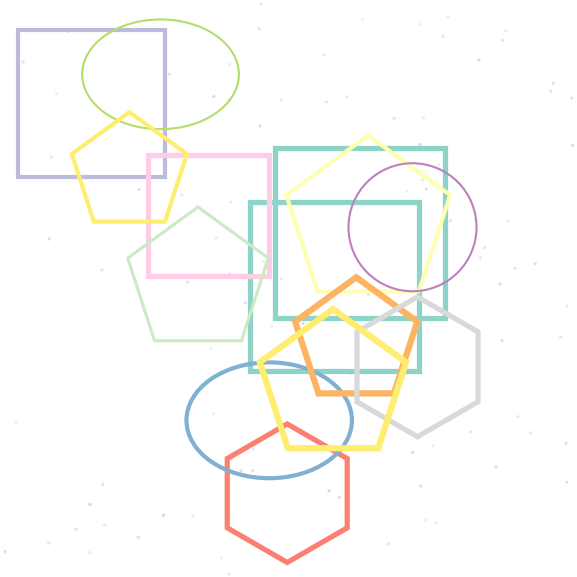[{"shape": "square", "thickness": 2.5, "radius": 0.74, "center": [0.623, 0.595]}, {"shape": "square", "thickness": 2.5, "radius": 0.73, "center": [0.579, 0.503]}, {"shape": "pentagon", "thickness": 2, "radius": 0.75, "center": [0.638, 0.615]}, {"shape": "square", "thickness": 2, "radius": 0.64, "center": [0.158, 0.82]}, {"shape": "hexagon", "thickness": 2.5, "radius": 0.6, "center": [0.497, 0.145]}, {"shape": "oval", "thickness": 2, "radius": 0.72, "center": [0.466, 0.271]}, {"shape": "pentagon", "thickness": 3, "radius": 0.56, "center": [0.617, 0.408]}, {"shape": "oval", "thickness": 1, "radius": 0.68, "center": [0.278, 0.87]}, {"shape": "square", "thickness": 2.5, "radius": 0.52, "center": [0.361, 0.627]}, {"shape": "hexagon", "thickness": 2.5, "radius": 0.61, "center": [0.723, 0.364]}, {"shape": "circle", "thickness": 1, "radius": 0.55, "center": [0.714, 0.606]}, {"shape": "pentagon", "thickness": 1.5, "radius": 0.64, "center": [0.343, 0.513]}, {"shape": "pentagon", "thickness": 3, "radius": 0.67, "center": [0.577, 0.331]}, {"shape": "pentagon", "thickness": 2, "radius": 0.52, "center": [0.224, 0.7]}]